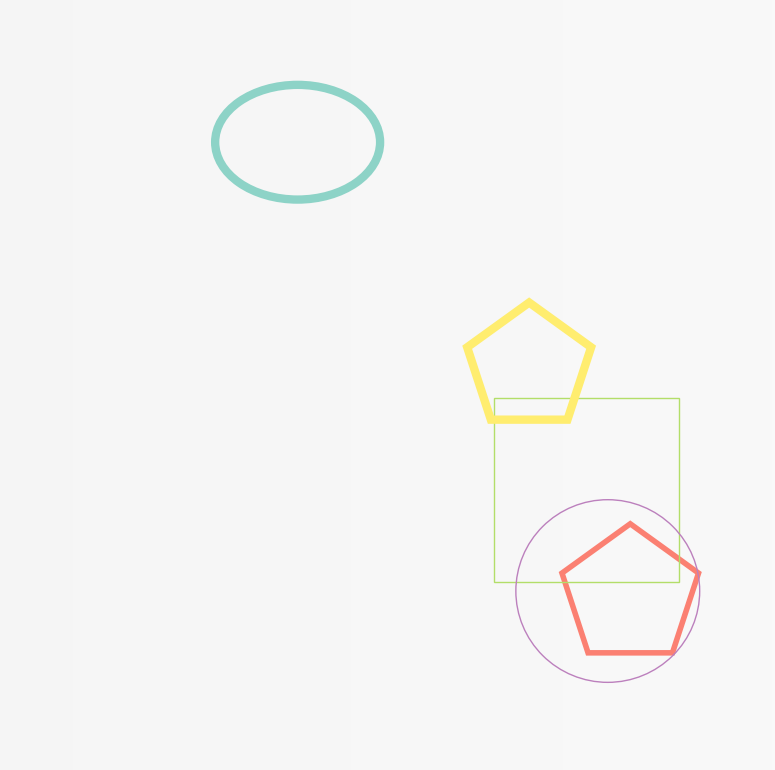[{"shape": "oval", "thickness": 3, "radius": 0.53, "center": [0.384, 0.815]}, {"shape": "pentagon", "thickness": 2, "radius": 0.46, "center": [0.813, 0.227]}, {"shape": "square", "thickness": 0.5, "radius": 0.6, "center": [0.756, 0.364]}, {"shape": "circle", "thickness": 0.5, "radius": 0.59, "center": [0.784, 0.232]}, {"shape": "pentagon", "thickness": 3, "radius": 0.42, "center": [0.683, 0.523]}]